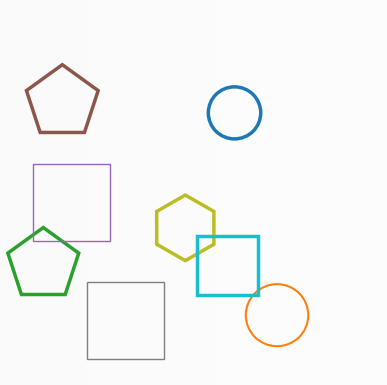[{"shape": "circle", "thickness": 2.5, "radius": 0.34, "center": [0.605, 0.707]}, {"shape": "circle", "thickness": 1.5, "radius": 0.4, "center": [0.715, 0.181]}, {"shape": "pentagon", "thickness": 2.5, "radius": 0.48, "center": [0.112, 0.313]}, {"shape": "square", "thickness": 1, "radius": 0.5, "center": [0.184, 0.474]}, {"shape": "pentagon", "thickness": 2.5, "radius": 0.49, "center": [0.161, 0.735]}, {"shape": "square", "thickness": 1, "radius": 0.5, "center": [0.324, 0.168]}, {"shape": "hexagon", "thickness": 2.5, "radius": 0.43, "center": [0.478, 0.408]}, {"shape": "square", "thickness": 2.5, "radius": 0.39, "center": [0.587, 0.311]}]